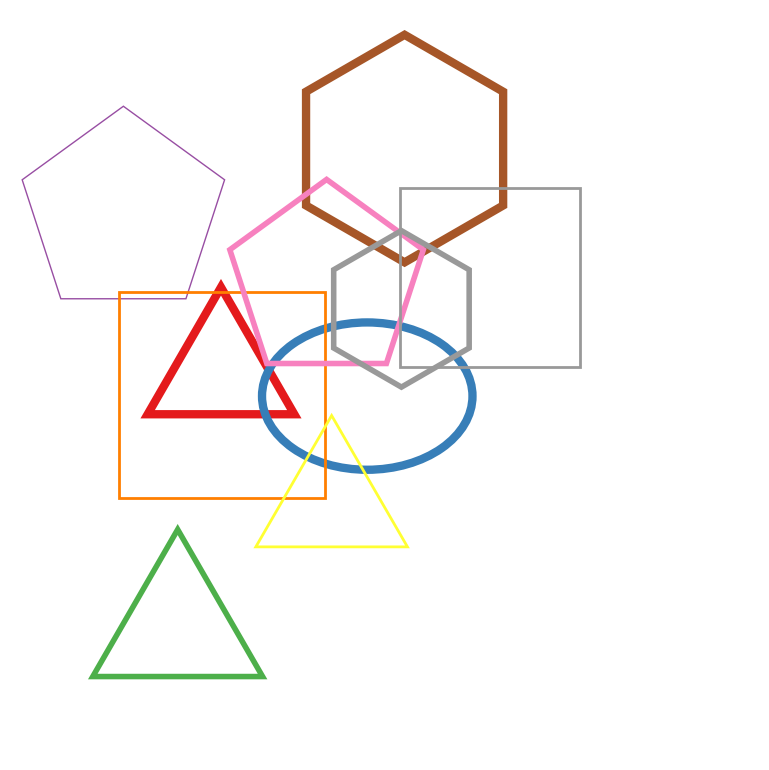[{"shape": "triangle", "thickness": 3, "radius": 0.55, "center": [0.287, 0.517]}, {"shape": "oval", "thickness": 3, "radius": 0.68, "center": [0.477, 0.486]}, {"shape": "triangle", "thickness": 2, "radius": 0.64, "center": [0.231, 0.185]}, {"shape": "pentagon", "thickness": 0.5, "radius": 0.69, "center": [0.16, 0.724]}, {"shape": "square", "thickness": 1, "radius": 0.67, "center": [0.288, 0.487]}, {"shape": "triangle", "thickness": 1, "radius": 0.57, "center": [0.431, 0.347]}, {"shape": "hexagon", "thickness": 3, "radius": 0.74, "center": [0.525, 0.807]}, {"shape": "pentagon", "thickness": 2, "radius": 0.66, "center": [0.424, 0.635]}, {"shape": "hexagon", "thickness": 2, "radius": 0.51, "center": [0.521, 0.599]}, {"shape": "square", "thickness": 1, "radius": 0.58, "center": [0.636, 0.64]}]